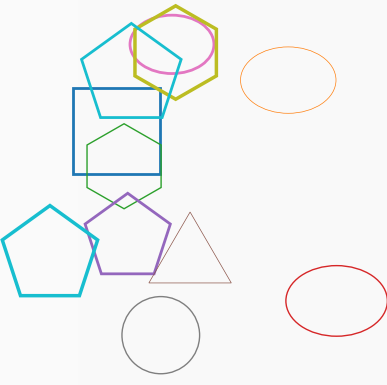[{"shape": "square", "thickness": 2, "radius": 0.56, "center": [0.3, 0.659]}, {"shape": "oval", "thickness": 0.5, "radius": 0.62, "center": [0.744, 0.792]}, {"shape": "hexagon", "thickness": 1, "radius": 0.55, "center": [0.32, 0.568]}, {"shape": "oval", "thickness": 1, "radius": 0.65, "center": [0.869, 0.218]}, {"shape": "pentagon", "thickness": 2, "radius": 0.58, "center": [0.33, 0.382]}, {"shape": "triangle", "thickness": 0.5, "radius": 0.61, "center": [0.491, 0.326]}, {"shape": "oval", "thickness": 2, "radius": 0.54, "center": [0.444, 0.885]}, {"shape": "circle", "thickness": 1, "radius": 0.5, "center": [0.415, 0.129]}, {"shape": "hexagon", "thickness": 2.5, "radius": 0.61, "center": [0.453, 0.864]}, {"shape": "pentagon", "thickness": 2, "radius": 0.68, "center": [0.339, 0.804]}, {"shape": "pentagon", "thickness": 2.5, "radius": 0.65, "center": [0.129, 0.337]}]